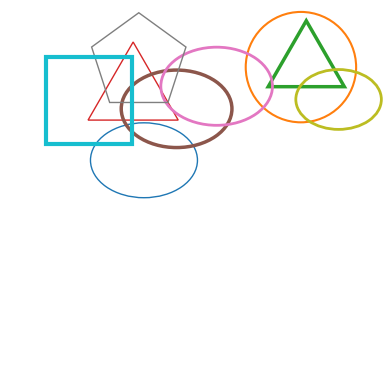[{"shape": "oval", "thickness": 1, "radius": 0.69, "center": [0.374, 0.584]}, {"shape": "circle", "thickness": 1.5, "radius": 0.72, "center": [0.782, 0.826]}, {"shape": "triangle", "thickness": 2.5, "radius": 0.57, "center": [0.795, 0.832]}, {"shape": "triangle", "thickness": 1, "radius": 0.68, "center": [0.346, 0.756]}, {"shape": "oval", "thickness": 2.5, "radius": 0.72, "center": [0.459, 0.717]}, {"shape": "oval", "thickness": 2, "radius": 0.72, "center": [0.563, 0.776]}, {"shape": "pentagon", "thickness": 1, "radius": 0.64, "center": [0.361, 0.838]}, {"shape": "oval", "thickness": 2, "radius": 0.56, "center": [0.879, 0.742]}, {"shape": "square", "thickness": 3, "radius": 0.56, "center": [0.231, 0.739]}]